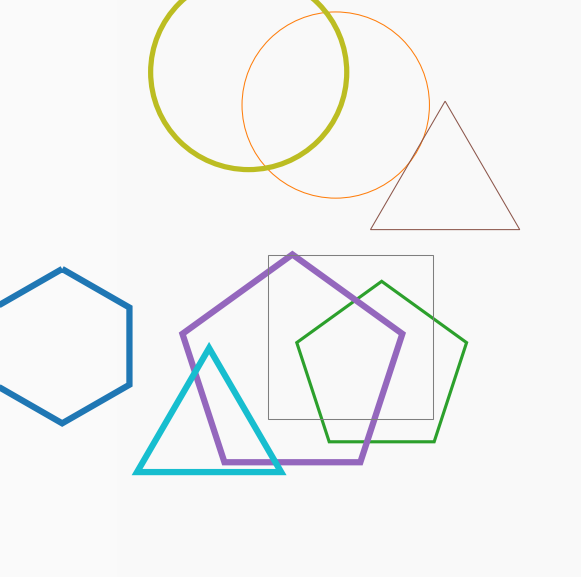[{"shape": "hexagon", "thickness": 3, "radius": 0.67, "center": [0.107, 0.4]}, {"shape": "circle", "thickness": 0.5, "radius": 0.81, "center": [0.578, 0.817]}, {"shape": "pentagon", "thickness": 1.5, "radius": 0.77, "center": [0.657, 0.358]}, {"shape": "pentagon", "thickness": 3, "radius": 0.99, "center": [0.503, 0.36]}, {"shape": "triangle", "thickness": 0.5, "radius": 0.74, "center": [0.766, 0.676]}, {"shape": "square", "thickness": 0.5, "radius": 0.71, "center": [0.604, 0.416]}, {"shape": "circle", "thickness": 2.5, "radius": 0.84, "center": [0.428, 0.874]}, {"shape": "triangle", "thickness": 3, "radius": 0.72, "center": [0.36, 0.253]}]